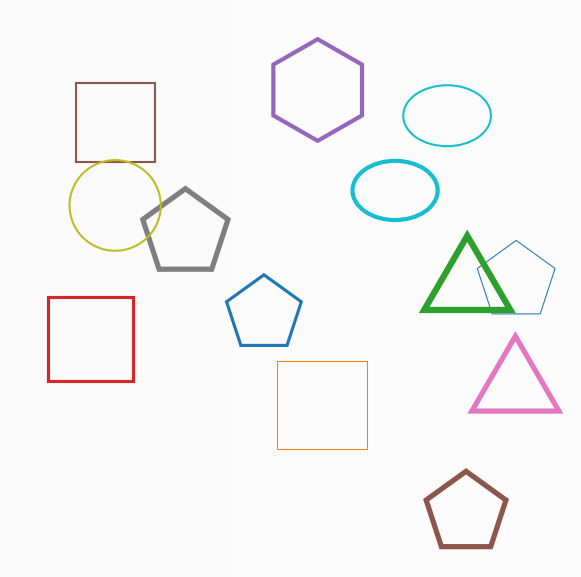[{"shape": "pentagon", "thickness": 1.5, "radius": 0.34, "center": [0.454, 0.456]}, {"shape": "pentagon", "thickness": 0.5, "radius": 0.35, "center": [0.888, 0.512]}, {"shape": "square", "thickness": 0.5, "radius": 0.38, "center": [0.554, 0.298]}, {"shape": "triangle", "thickness": 3, "radius": 0.43, "center": [0.804, 0.505]}, {"shape": "square", "thickness": 1.5, "radius": 0.37, "center": [0.155, 0.412]}, {"shape": "hexagon", "thickness": 2, "radius": 0.44, "center": [0.547, 0.843]}, {"shape": "square", "thickness": 1, "radius": 0.34, "center": [0.198, 0.788]}, {"shape": "pentagon", "thickness": 2.5, "radius": 0.36, "center": [0.802, 0.111]}, {"shape": "triangle", "thickness": 2.5, "radius": 0.43, "center": [0.887, 0.331]}, {"shape": "pentagon", "thickness": 2.5, "radius": 0.39, "center": [0.319, 0.595]}, {"shape": "circle", "thickness": 1, "radius": 0.39, "center": [0.198, 0.643]}, {"shape": "oval", "thickness": 2, "radius": 0.37, "center": [0.68, 0.669]}, {"shape": "oval", "thickness": 1, "radius": 0.38, "center": [0.769, 0.799]}]